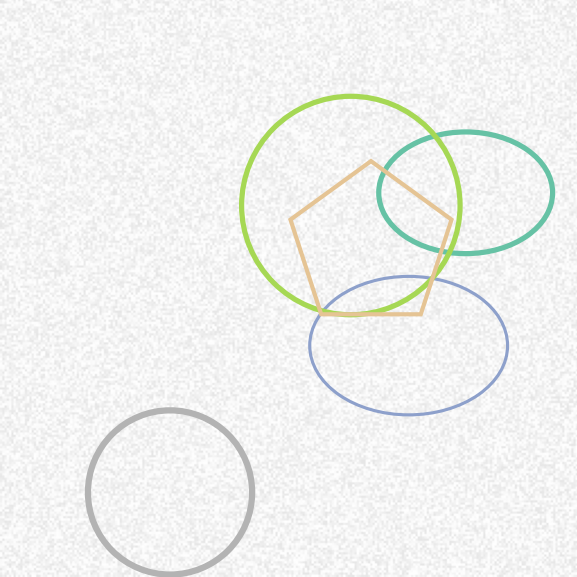[{"shape": "oval", "thickness": 2.5, "radius": 0.75, "center": [0.806, 0.665]}, {"shape": "oval", "thickness": 1.5, "radius": 0.86, "center": [0.708, 0.401]}, {"shape": "circle", "thickness": 2.5, "radius": 0.95, "center": [0.607, 0.643]}, {"shape": "pentagon", "thickness": 2, "radius": 0.73, "center": [0.642, 0.574]}, {"shape": "circle", "thickness": 3, "radius": 0.71, "center": [0.294, 0.146]}]